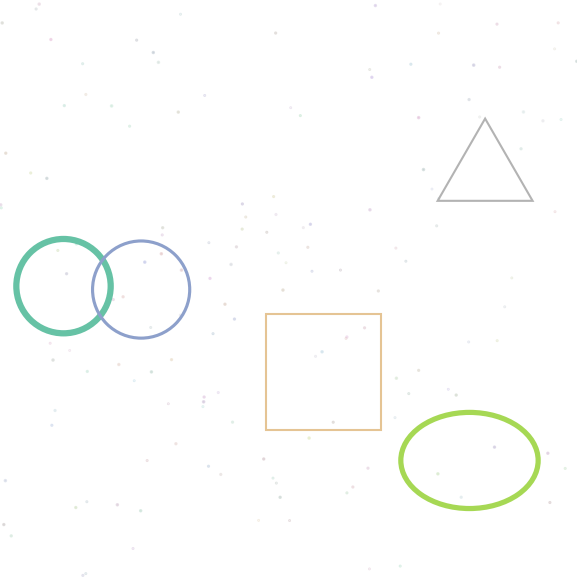[{"shape": "circle", "thickness": 3, "radius": 0.41, "center": [0.11, 0.504]}, {"shape": "circle", "thickness": 1.5, "radius": 0.42, "center": [0.244, 0.498]}, {"shape": "oval", "thickness": 2.5, "radius": 0.59, "center": [0.813, 0.202]}, {"shape": "square", "thickness": 1, "radius": 0.5, "center": [0.56, 0.355]}, {"shape": "triangle", "thickness": 1, "radius": 0.47, "center": [0.84, 0.699]}]